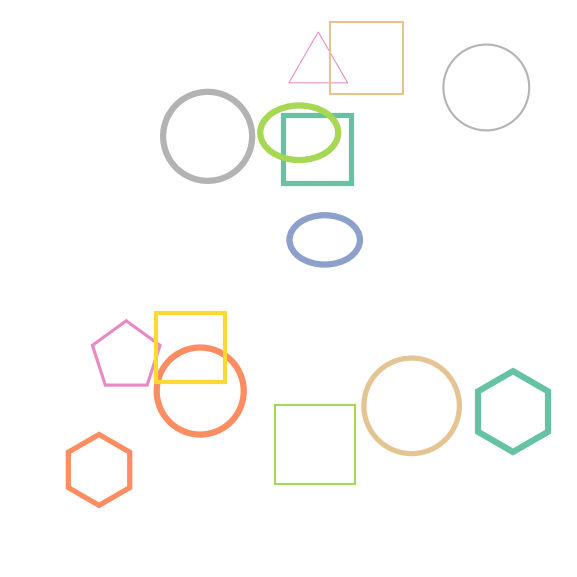[{"shape": "square", "thickness": 2.5, "radius": 0.3, "center": [0.549, 0.741]}, {"shape": "hexagon", "thickness": 3, "radius": 0.35, "center": [0.888, 0.286]}, {"shape": "hexagon", "thickness": 2.5, "radius": 0.31, "center": [0.171, 0.185]}, {"shape": "circle", "thickness": 3, "radius": 0.38, "center": [0.347, 0.322]}, {"shape": "oval", "thickness": 3, "radius": 0.31, "center": [0.562, 0.584]}, {"shape": "triangle", "thickness": 0.5, "radius": 0.29, "center": [0.551, 0.885]}, {"shape": "pentagon", "thickness": 1.5, "radius": 0.31, "center": [0.219, 0.382]}, {"shape": "square", "thickness": 1, "radius": 0.35, "center": [0.546, 0.23]}, {"shape": "oval", "thickness": 3, "radius": 0.34, "center": [0.518, 0.769]}, {"shape": "square", "thickness": 2, "radius": 0.3, "center": [0.331, 0.397]}, {"shape": "square", "thickness": 1, "radius": 0.31, "center": [0.635, 0.899]}, {"shape": "circle", "thickness": 2.5, "radius": 0.41, "center": [0.713, 0.296]}, {"shape": "circle", "thickness": 1, "radius": 0.37, "center": [0.842, 0.848]}, {"shape": "circle", "thickness": 3, "radius": 0.39, "center": [0.36, 0.763]}]